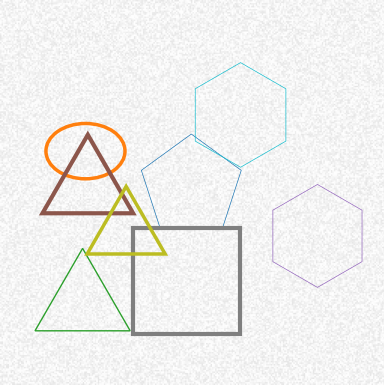[{"shape": "pentagon", "thickness": 0.5, "radius": 0.68, "center": [0.497, 0.515]}, {"shape": "oval", "thickness": 2.5, "radius": 0.51, "center": [0.222, 0.607]}, {"shape": "triangle", "thickness": 1, "radius": 0.71, "center": [0.215, 0.212]}, {"shape": "hexagon", "thickness": 0.5, "radius": 0.67, "center": [0.825, 0.387]}, {"shape": "triangle", "thickness": 3, "radius": 0.68, "center": [0.228, 0.514]}, {"shape": "square", "thickness": 3, "radius": 0.69, "center": [0.484, 0.271]}, {"shape": "triangle", "thickness": 2.5, "radius": 0.58, "center": [0.328, 0.399]}, {"shape": "hexagon", "thickness": 0.5, "radius": 0.68, "center": [0.625, 0.701]}]